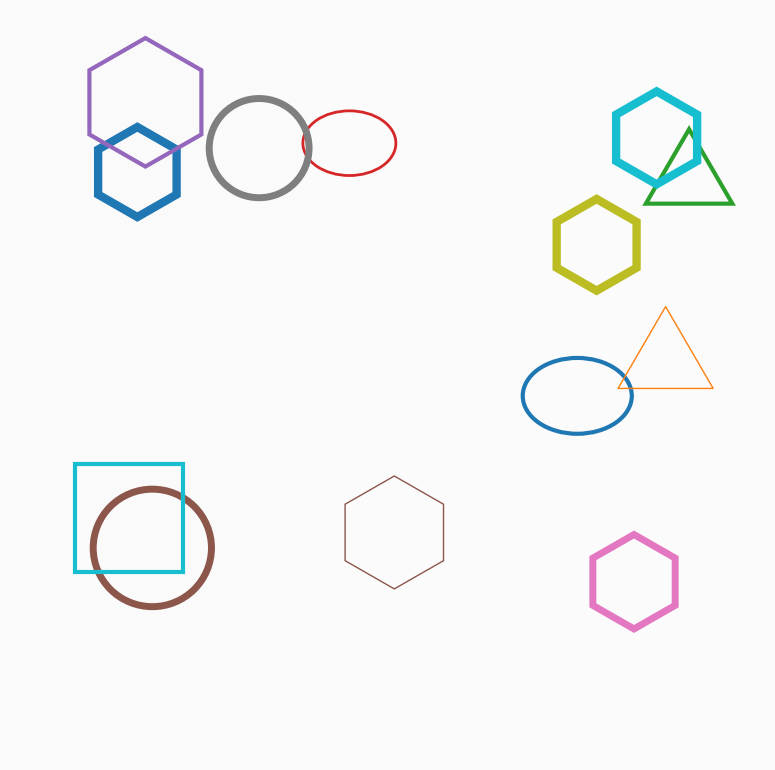[{"shape": "hexagon", "thickness": 3, "radius": 0.29, "center": [0.177, 0.777]}, {"shape": "oval", "thickness": 1.5, "radius": 0.35, "center": [0.745, 0.486]}, {"shape": "triangle", "thickness": 0.5, "radius": 0.35, "center": [0.859, 0.531]}, {"shape": "triangle", "thickness": 1.5, "radius": 0.32, "center": [0.889, 0.768]}, {"shape": "oval", "thickness": 1, "radius": 0.3, "center": [0.451, 0.814]}, {"shape": "hexagon", "thickness": 1.5, "radius": 0.42, "center": [0.188, 0.867]}, {"shape": "hexagon", "thickness": 0.5, "radius": 0.37, "center": [0.509, 0.309]}, {"shape": "circle", "thickness": 2.5, "radius": 0.38, "center": [0.197, 0.288]}, {"shape": "hexagon", "thickness": 2.5, "radius": 0.31, "center": [0.818, 0.244]}, {"shape": "circle", "thickness": 2.5, "radius": 0.32, "center": [0.334, 0.808]}, {"shape": "hexagon", "thickness": 3, "radius": 0.3, "center": [0.77, 0.682]}, {"shape": "hexagon", "thickness": 3, "radius": 0.3, "center": [0.847, 0.821]}, {"shape": "square", "thickness": 1.5, "radius": 0.35, "center": [0.166, 0.327]}]